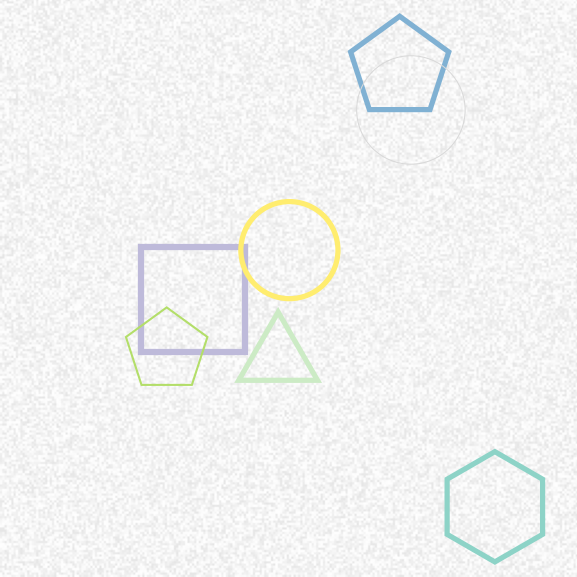[{"shape": "hexagon", "thickness": 2.5, "radius": 0.48, "center": [0.857, 0.122]}, {"shape": "square", "thickness": 3, "radius": 0.45, "center": [0.334, 0.48]}, {"shape": "pentagon", "thickness": 2.5, "radius": 0.45, "center": [0.692, 0.882]}, {"shape": "pentagon", "thickness": 1, "radius": 0.37, "center": [0.289, 0.393]}, {"shape": "circle", "thickness": 0.5, "radius": 0.47, "center": [0.712, 0.809]}, {"shape": "triangle", "thickness": 2.5, "radius": 0.39, "center": [0.482, 0.38]}, {"shape": "circle", "thickness": 2.5, "radius": 0.42, "center": [0.501, 0.566]}]